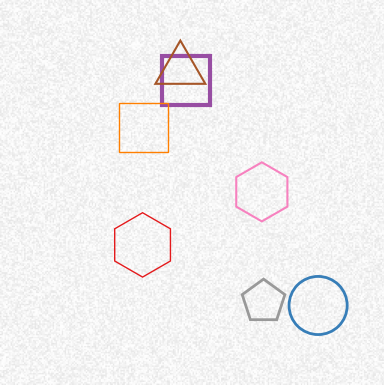[{"shape": "hexagon", "thickness": 1, "radius": 0.42, "center": [0.37, 0.364]}, {"shape": "circle", "thickness": 2, "radius": 0.38, "center": [0.826, 0.207]}, {"shape": "square", "thickness": 3, "radius": 0.32, "center": [0.483, 0.791]}, {"shape": "square", "thickness": 1, "radius": 0.32, "center": [0.372, 0.669]}, {"shape": "triangle", "thickness": 1.5, "radius": 0.37, "center": [0.468, 0.82]}, {"shape": "hexagon", "thickness": 1.5, "radius": 0.38, "center": [0.68, 0.502]}, {"shape": "pentagon", "thickness": 2, "radius": 0.29, "center": [0.685, 0.217]}]